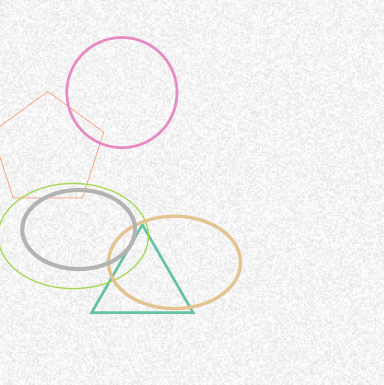[{"shape": "triangle", "thickness": 2, "radius": 0.76, "center": [0.37, 0.264]}, {"shape": "pentagon", "thickness": 0.5, "radius": 0.76, "center": [0.124, 0.609]}, {"shape": "circle", "thickness": 2, "radius": 0.72, "center": [0.317, 0.76]}, {"shape": "oval", "thickness": 1, "radius": 0.98, "center": [0.19, 0.387]}, {"shape": "oval", "thickness": 2.5, "radius": 0.86, "center": [0.453, 0.318]}, {"shape": "oval", "thickness": 3, "radius": 0.73, "center": [0.204, 0.404]}]